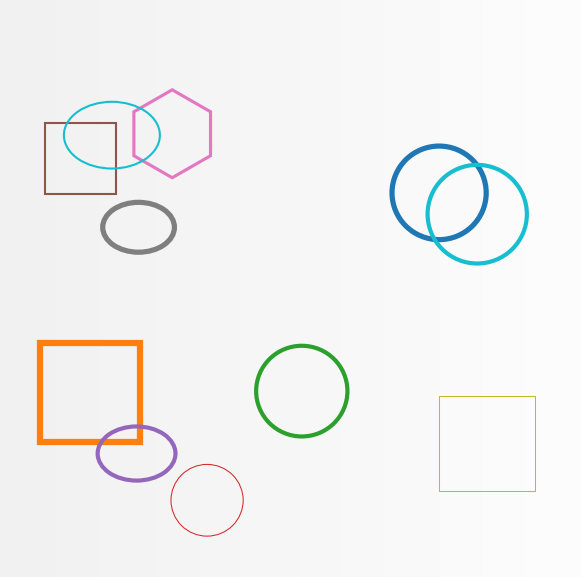[{"shape": "circle", "thickness": 2.5, "radius": 0.41, "center": [0.755, 0.665]}, {"shape": "square", "thickness": 3, "radius": 0.43, "center": [0.155, 0.32]}, {"shape": "circle", "thickness": 2, "radius": 0.39, "center": [0.519, 0.322]}, {"shape": "circle", "thickness": 0.5, "radius": 0.31, "center": [0.356, 0.133]}, {"shape": "oval", "thickness": 2, "radius": 0.33, "center": [0.235, 0.214]}, {"shape": "square", "thickness": 1, "radius": 0.31, "center": [0.139, 0.724]}, {"shape": "hexagon", "thickness": 1.5, "radius": 0.38, "center": [0.296, 0.768]}, {"shape": "oval", "thickness": 2.5, "radius": 0.31, "center": [0.238, 0.606]}, {"shape": "square", "thickness": 0.5, "radius": 0.41, "center": [0.838, 0.231]}, {"shape": "circle", "thickness": 2, "radius": 0.43, "center": [0.821, 0.628]}, {"shape": "oval", "thickness": 1, "radius": 0.41, "center": [0.192, 0.765]}]